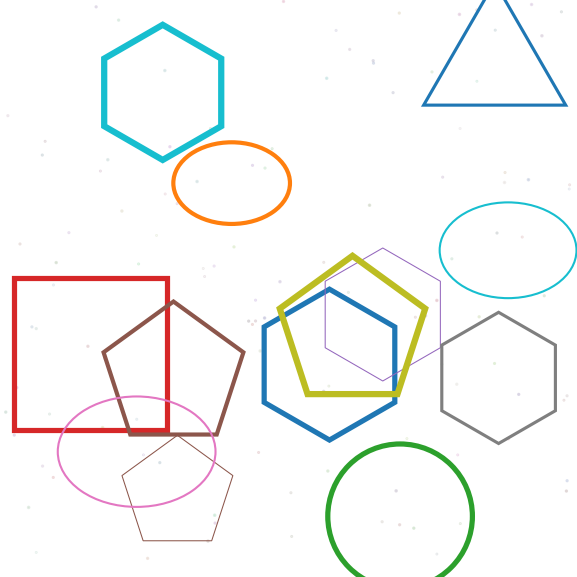[{"shape": "hexagon", "thickness": 2.5, "radius": 0.65, "center": [0.571, 0.368]}, {"shape": "triangle", "thickness": 1.5, "radius": 0.71, "center": [0.857, 0.888]}, {"shape": "oval", "thickness": 2, "radius": 0.5, "center": [0.401, 0.682]}, {"shape": "circle", "thickness": 2.5, "radius": 0.63, "center": [0.693, 0.105]}, {"shape": "square", "thickness": 2.5, "radius": 0.66, "center": [0.157, 0.386]}, {"shape": "hexagon", "thickness": 0.5, "radius": 0.58, "center": [0.663, 0.455]}, {"shape": "pentagon", "thickness": 2, "radius": 0.64, "center": [0.3, 0.35]}, {"shape": "pentagon", "thickness": 0.5, "radius": 0.5, "center": [0.307, 0.144]}, {"shape": "oval", "thickness": 1, "radius": 0.68, "center": [0.237, 0.217]}, {"shape": "hexagon", "thickness": 1.5, "radius": 0.57, "center": [0.863, 0.345]}, {"shape": "pentagon", "thickness": 3, "radius": 0.66, "center": [0.61, 0.424]}, {"shape": "hexagon", "thickness": 3, "radius": 0.59, "center": [0.282, 0.839]}, {"shape": "oval", "thickness": 1, "radius": 0.59, "center": [0.88, 0.566]}]